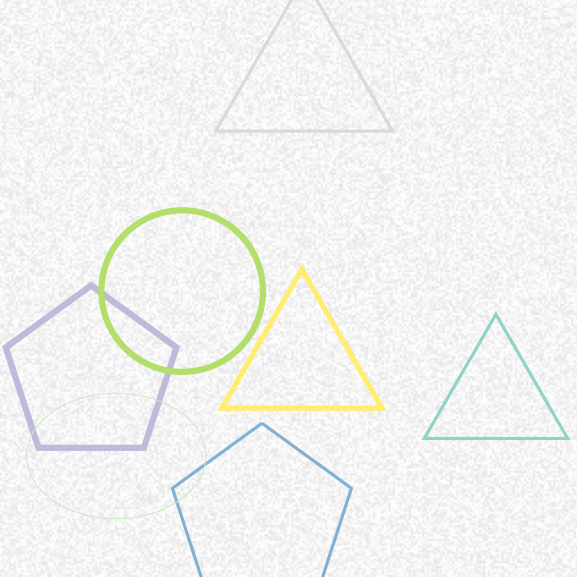[{"shape": "triangle", "thickness": 1.5, "radius": 0.72, "center": [0.859, 0.312]}, {"shape": "pentagon", "thickness": 3, "radius": 0.78, "center": [0.158, 0.349]}, {"shape": "pentagon", "thickness": 1.5, "radius": 0.81, "center": [0.454, 0.103]}, {"shape": "circle", "thickness": 3, "radius": 0.7, "center": [0.315, 0.495]}, {"shape": "triangle", "thickness": 1.5, "radius": 0.88, "center": [0.527, 0.86]}, {"shape": "oval", "thickness": 0.5, "radius": 0.78, "center": [0.201, 0.21]}, {"shape": "triangle", "thickness": 2.5, "radius": 0.8, "center": [0.523, 0.372]}]